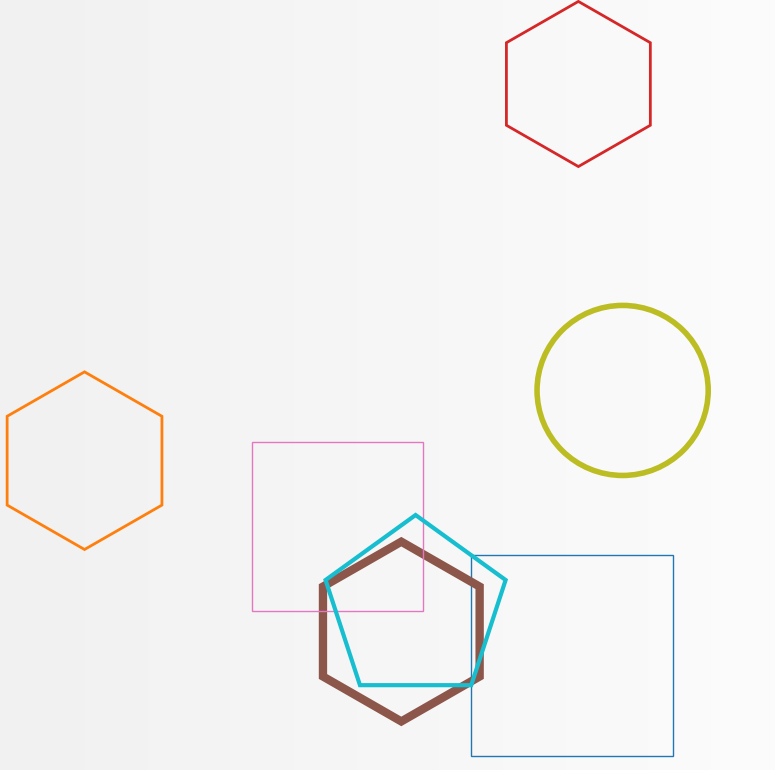[{"shape": "square", "thickness": 0.5, "radius": 0.65, "center": [0.738, 0.149]}, {"shape": "hexagon", "thickness": 1, "radius": 0.58, "center": [0.109, 0.402]}, {"shape": "hexagon", "thickness": 1, "radius": 0.54, "center": [0.746, 0.891]}, {"shape": "hexagon", "thickness": 3, "radius": 0.58, "center": [0.518, 0.18]}, {"shape": "square", "thickness": 0.5, "radius": 0.55, "center": [0.435, 0.316]}, {"shape": "circle", "thickness": 2, "radius": 0.55, "center": [0.803, 0.493]}, {"shape": "pentagon", "thickness": 1.5, "radius": 0.61, "center": [0.536, 0.209]}]